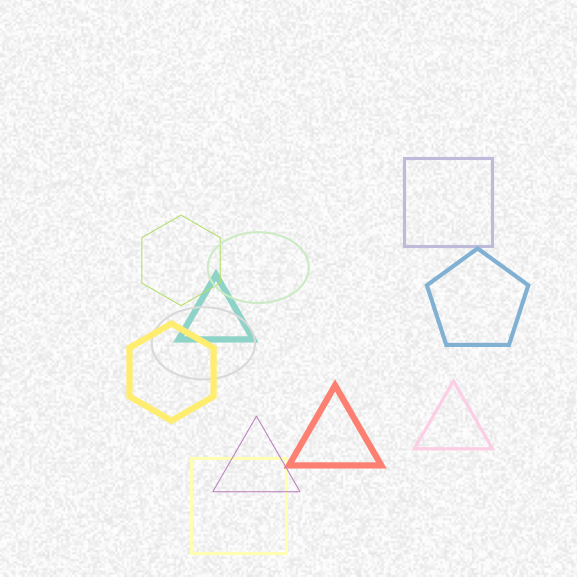[{"shape": "triangle", "thickness": 3, "radius": 0.37, "center": [0.374, 0.449]}, {"shape": "square", "thickness": 1.5, "radius": 0.41, "center": [0.413, 0.124]}, {"shape": "square", "thickness": 1.5, "radius": 0.38, "center": [0.776, 0.65]}, {"shape": "triangle", "thickness": 3, "radius": 0.46, "center": [0.58, 0.239]}, {"shape": "pentagon", "thickness": 2, "radius": 0.46, "center": [0.827, 0.477]}, {"shape": "hexagon", "thickness": 0.5, "radius": 0.39, "center": [0.314, 0.548]}, {"shape": "triangle", "thickness": 1.5, "radius": 0.39, "center": [0.785, 0.261]}, {"shape": "oval", "thickness": 1, "radius": 0.45, "center": [0.352, 0.405]}, {"shape": "triangle", "thickness": 0.5, "radius": 0.44, "center": [0.444, 0.191]}, {"shape": "oval", "thickness": 1, "radius": 0.44, "center": [0.447, 0.536]}, {"shape": "hexagon", "thickness": 3, "radius": 0.42, "center": [0.297, 0.355]}]